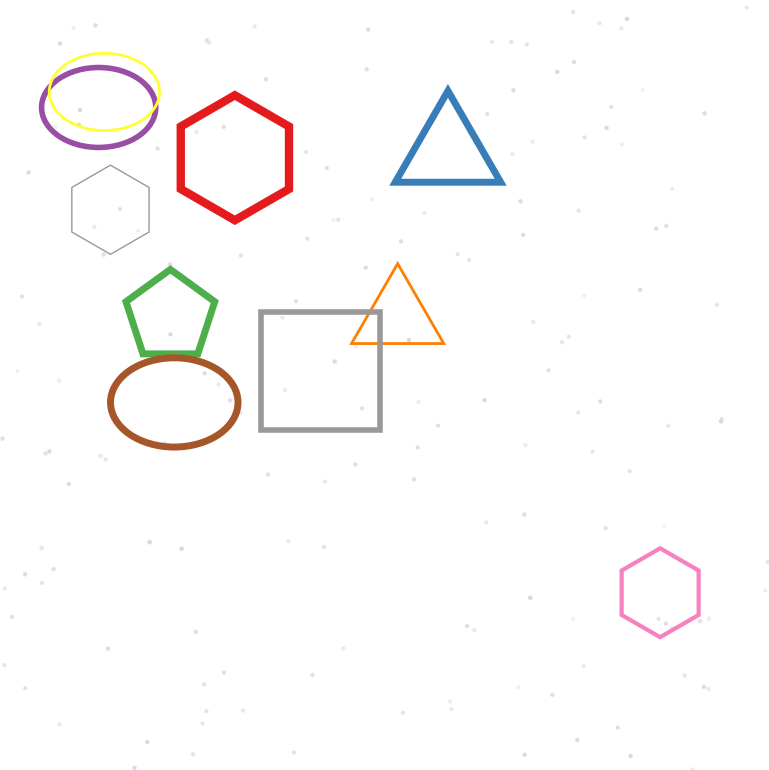[{"shape": "hexagon", "thickness": 3, "radius": 0.41, "center": [0.305, 0.795]}, {"shape": "triangle", "thickness": 2.5, "radius": 0.4, "center": [0.582, 0.803]}, {"shape": "pentagon", "thickness": 2.5, "radius": 0.3, "center": [0.221, 0.589]}, {"shape": "oval", "thickness": 2, "radius": 0.37, "center": [0.128, 0.86]}, {"shape": "triangle", "thickness": 1, "radius": 0.35, "center": [0.516, 0.588]}, {"shape": "oval", "thickness": 1, "radius": 0.36, "center": [0.136, 0.881]}, {"shape": "oval", "thickness": 2.5, "radius": 0.41, "center": [0.226, 0.477]}, {"shape": "hexagon", "thickness": 1.5, "radius": 0.29, "center": [0.857, 0.23]}, {"shape": "square", "thickness": 2, "radius": 0.39, "center": [0.416, 0.518]}, {"shape": "hexagon", "thickness": 0.5, "radius": 0.29, "center": [0.143, 0.728]}]